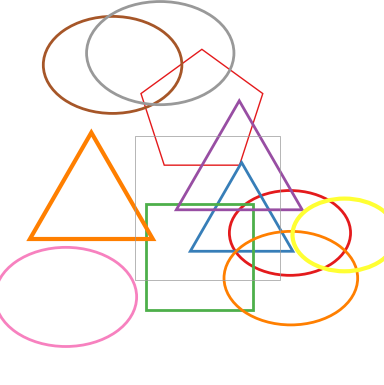[{"shape": "oval", "thickness": 2, "radius": 0.79, "center": [0.753, 0.395]}, {"shape": "pentagon", "thickness": 1, "radius": 0.83, "center": [0.524, 0.706]}, {"shape": "triangle", "thickness": 2, "radius": 0.77, "center": [0.627, 0.424]}, {"shape": "square", "thickness": 2, "radius": 0.69, "center": [0.518, 0.332]}, {"shape": "triangle", "thickness": 2, "radius": 0.94, "center": [0.621, 0.549]}, {"shape": "oval", "thickness": 2, "radius": 0.87, "center": [0.755, 0.278]}, {"shape": "triangle", "thickness": 3, "radius": 0.92, "center": [0.237, 0.471]}, {"shape": "oval", "thickness": 3, "radius": 0.67, "center": [0.895, 0.39]}, {"shape": "oval", "thickness": 2, "radius": 0.9, "center": [0.292, 0.831]}, {"shape": "oval", "thickness": 2, "radius": 0.92, "center": [0.171, 0.229]}, {"shape": "square", "thickness": 0.5, "radius": 0.94, "center": [0.538, 0.46]}, {"shape": "oval", "thickness": 2, "radius": 0.96, "center": [0.416, 0.862]}]